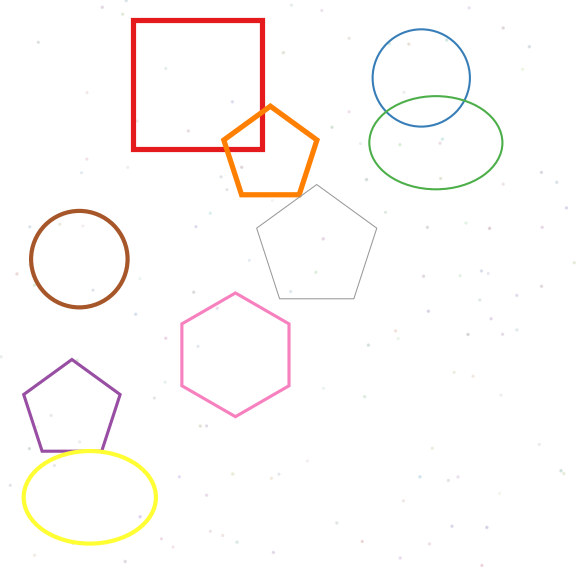[{"shape": "square", "thickness": 2.5, "radius": 0.56, "center": [0.341, 0.853]}, {"shape": "circle", "thickness": 1, "radius": 0.42, "center": [0.729, 0.864]}, {"shape": "oval", "thickness": 1, "radius": 0.58, "center": [0.755, 0.752]}, {"shape": "pentagon", "thickness": 1.5, "radius": 0.44, "center": [0.125, 0.289]}, {"shape": "pentagon", "thickness": 2.5, "radius": 0.42, "center": [0.468, 0.73]}, {"shape": "oval", "thickness": 2, "radius": 0.57, "center": [0.156, 0.138]}, {"shape": "circle", "thickness": 2, "radius": 0.42, "center": [0.137, 0.55]}, {"shape": "hexagon", "thickness": 1.5, "radius": 0.54, "center": [0.408, 0.385]}, {"shape": "pentagon", "thickness": 0.5, "radius": 0.55, "center": [0.548, 0.57]}]